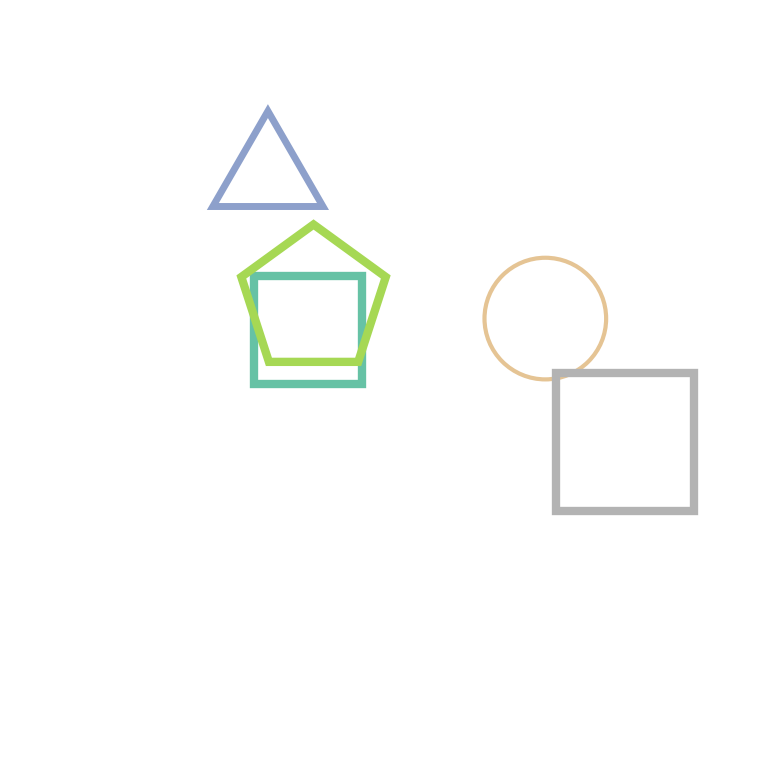[{"shape": "square", "thickness": 3, "radius": 0.35, "center": [0.4, 0.571]}, {"shape": "triangle", "thickness": 2.5, "radius": 0.41, "center": [0.348, 0.773]}, {"shape": "pentagon", "thickness": 3, "radius": 0.49, "center": [0.407, 0.61]}, {"shape": "circle", "thickness": 1.5, "radius": 0.39, "center": [0.708, 0.586]}, {"shape": "square", "thickness": 3, "radius": 0.45, "center": [0.812, 0.425]}]